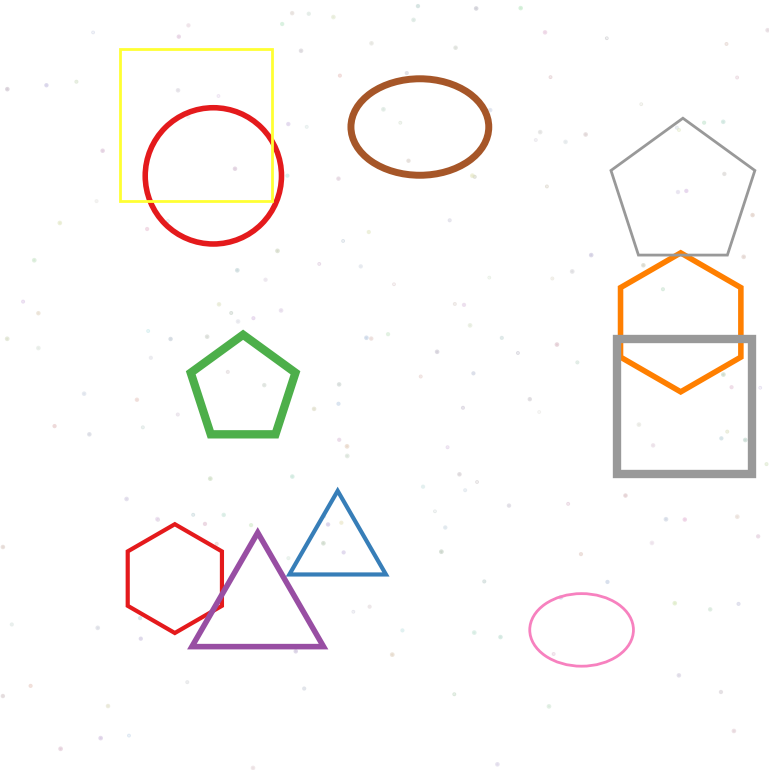[{"shape": "hexagon", "thickness": 1.5, "radius": 0.35, "center": [0.227, 0.249]}, {"shape": "circle", "thickness": 2, "radius": 0.44, "center": [0.277, 0.772]}, {"shape": "triangle", "thickness": 1.5, "radius": 0.36, "center": [0.439, 0.29]}, {"shape": "pentagon", "thickness": 3, "radius": 0.36, "center": [0.316, 0.494]}, {"shape": "triangle", "thickness": 2, "radius": 0.49, "center": [0.335, 0.21]}, {"shape": "hexagon", "thickness": 2, "radius": 0.45, "center": [0.884, 0.581]}, {"shape": "square", "thickness": 1, "radius": 0.49, "center": [0.255, 0.837]}, {"shape": "oval", "thickness": 2.5, "radius": 0.45, "center": [0.545, 0.835]}, {"shape": "oval", "thickness": 1, "radius": 0.34, "center": [0.755, 0.182]}, {"shape": "square", "thickness": 3, "radius": 0.44, "center": [0.889, 0.472]}, {"shape": "pentagon", "thickness": 1, "radius": 0.49, "center": [0.887, 0.748]}]